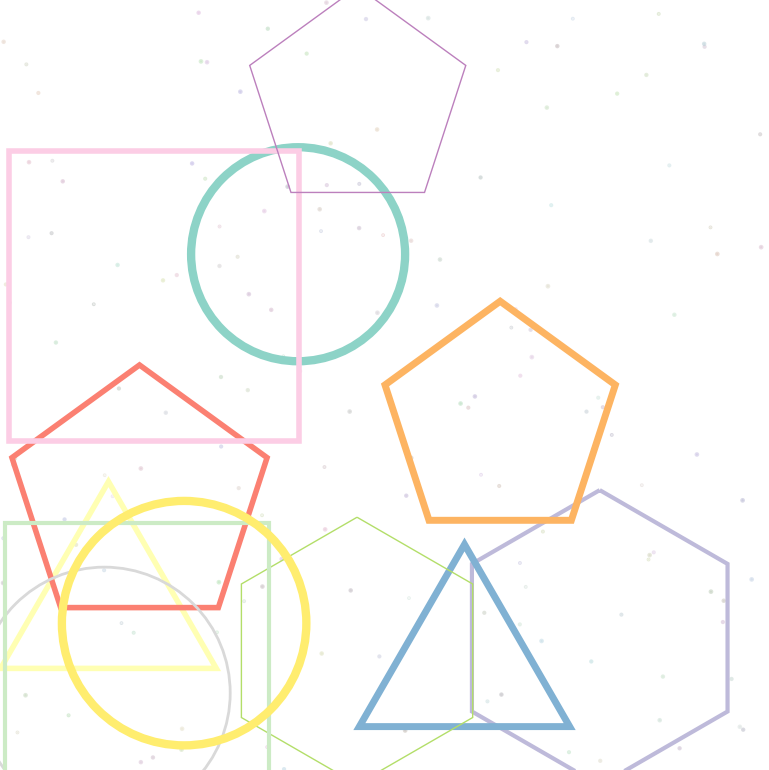[{"shape": "circle", "thickness": 3, "radius": 0.69, "center": [0.387, 0.67]}, {"shape": "triangle", "thickness": 2, "radius": 0.81, "center": [0.141, 0.213]}, {"shape": "hexagon", "thickness": 1.5, "radius": 0.96, "center": [0.779, 0.172]}, {"shape": "pentagon", "thickness": 2, "radius": 0.87, "center": [0.181, 0.352]}, {"shape": "triangle", "thickness": 2.5, "radius": 0.79, "center": [0.603, 0.135]}, {"shape": "pentagon", "thickness": 2.5, "radius": 0.79, "center": [0.65, 0.452]}, {"shape": "hexagon", "thickness": 0.5, "radius": 0.87, "center": [0.464, 0.155]}, {"shape": "square", "thickness": 2, "radius": 0.94, "center": [0.2, 0.615]}, {"shape": "circle", "thickness": 1, "radius": 0.82, "center": [0.136, 0.1]}, {"shape": "pentagon", "thickness": 0.5, "radius": 0.74, "center": [0.465, 0.869]}, {"shape": "square", "thickness": 1.5, "radius": 0.86, "center": [0.178, 0.149]}, {"shape": "circle", "thickness": 3, "radius": 0.79, "center": [0.239, 0.191]}]